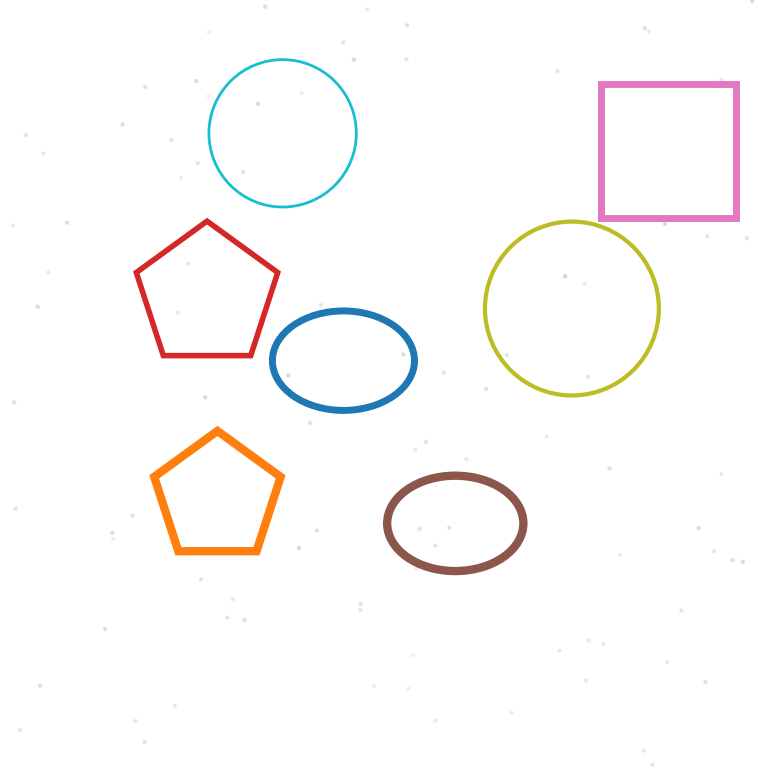[{"shape": "oval", "thickness": 2.5, "radius": 0.46, "center": [0.446, 0.532]}, {"shape": "pentagon", "thickness": 3, "radius": 0.43, "center": [0.282, 0.354]}, {"shape": "pentagon", "thickness": 2, "radius": 0.48, "center": [0.269, 0.616]}, {"shape": "oval", "thickness": 3, "radius": 0.44, "center": [0.591, 0.32]}, {"shape": "square", "thickness": 2.5, "radius": 0.44, "center": [0.868, 0.804]}, {"shape": "circle", "thickness": 1.5, "radius": 0.56, "center": [0.743, 0.599]}, {"shape": "circle", "thickness": 1, "radius": 0.48, "center": [0.367, 0.827]}]